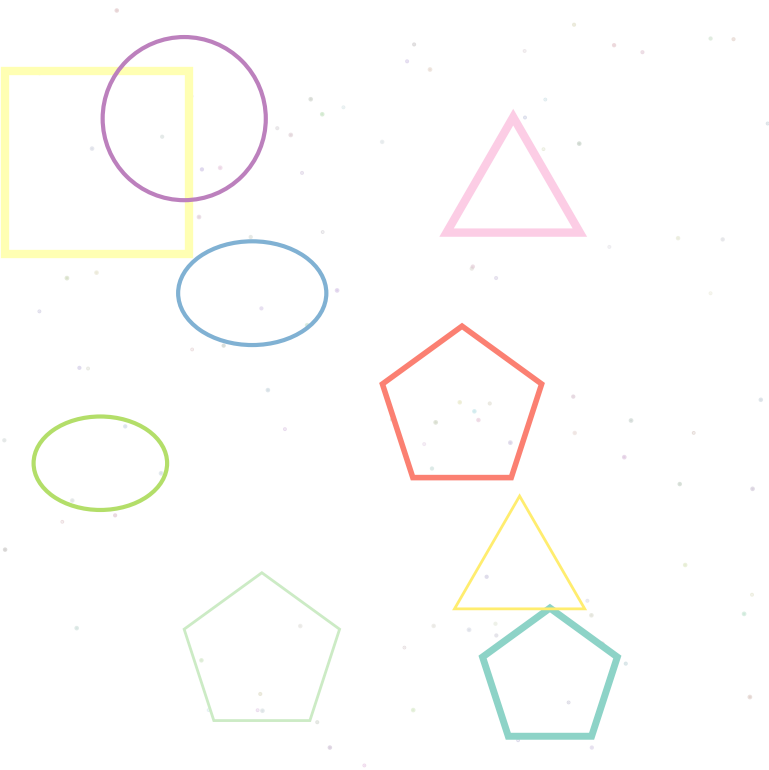[{"shape": "pentagon", "thickness": 2.5, "radius": 0.46, "center": [0.714, 0.118]}, {"shape": "square", "thickness": 3, "radius": 0.6, "center": [0.126, 0.789]}, {"shape": "pentagon", "thickness": 2, "radius": 0.54, "center": [0.6, 0.468]}, {"shape": "oval", "thickness": 1.5, "radius": 0.48, "center": [0.328, 0.619]}, {"shape": "oval", "thickness": 1.5, "radius": 0.43, "center": [0.13, 0.398]}, {"shape": "triangle", "thickness": 3, "radius": 0.5, "center": [0.667, 0.748]}, {"shape": "circle", "thickness": 1.5, "radius": 0.53, "center": [0.239, 0.846]}, {"shape": "pentagon", "thickness": 1, "radius": 0.53, "center": [0.34, 0.15]}, {"shape": "triangle", "thickness": 1, "radius": 0.49, "center": [0.675, 0.258]}]